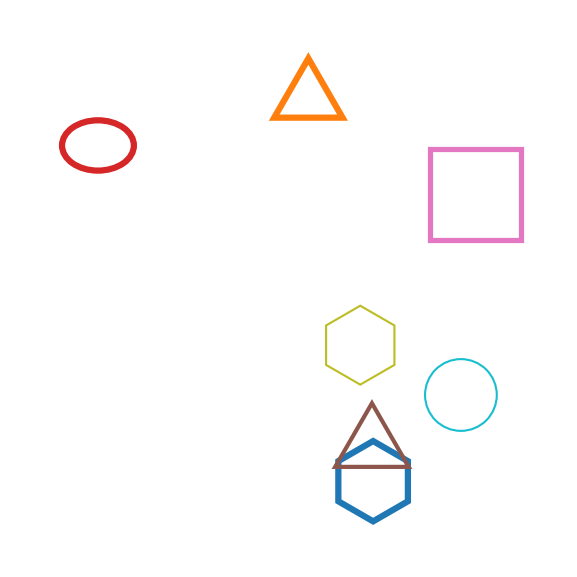[{"shape": "hexagon", "thickness": 3, "radius": 0.35, "center": [0.646, 0.166]}, {"shape": "triangle", "thickness": 3, "radius": 0.34, "center": [0.534, 0.83]}, {"shape": "oval", "thickness": 3, "radius": 0.31, "center": [0.17, 0.747]}, {"shape": "triangle", "thickness": 2, "radius": 0.37, "center": [0.644, 0.227]}, {"shape": "square", "thickness": 2.5, "radius": 0.39, "center": [0.823, 0.662]}, {"shape": "hexagon", "thickness": 1, "radius": 0.34, "center": [0.624, 0.401]}, {"shape": "circle", "thickness": 1, "radius": 0.31, "center": [0.798, 0.315]}]